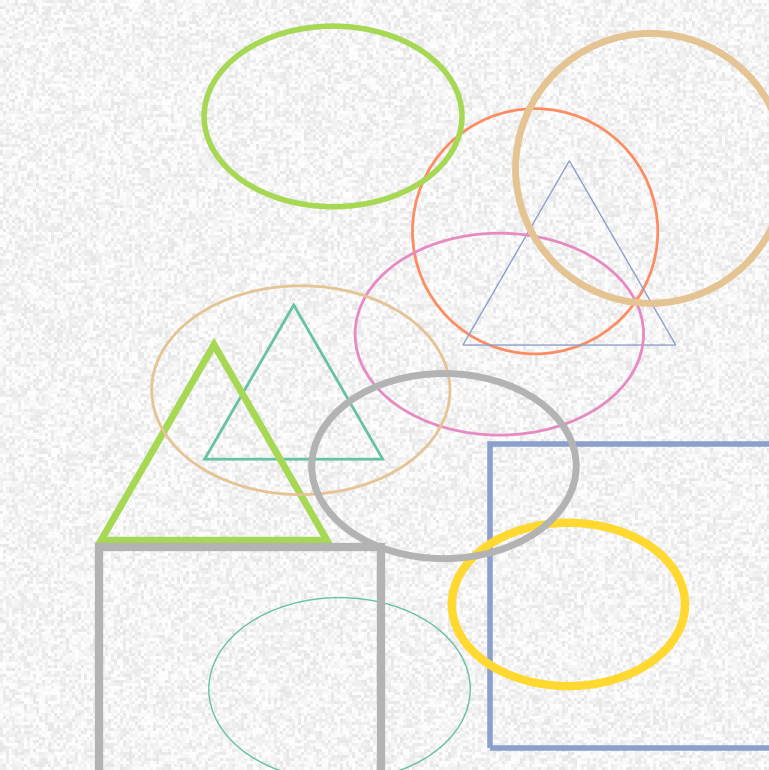[{"shape": "triangle", "thickness": 1, "radius": 0.67, "center": [0.381, 0.47]}, {"shape": "oval", "thickness": 0.5, "radius": 0.85, "center": [0.441, 0.105]}, {"shape": "circle", "thickness": 1, "radius": 0.8, "center": [0.695, 0.7]}, {"shape": "square", "thickness": 2, "radius": 0.98, "center": [0.834, 0.226]}, {"shape": "triangle", "thickness": 0.5, "radius": 0.8, "center": [0.739, 0.632]}, {"shape": "oval", "thickness": 1, "radius": 0.94, "center": [0.648, 0.566]}, {"shape": "oval", "thickness": 2, "radius": 0.84, "center": [0.433, 0.849]}, {"shape": "triangle", "thickness": 2.5, "radius": 0.85, "center": [0.278, 0.383]}, {"shape": "oval", "thickness": 3, "radius": 0.76, "center": [0.738, 0.215]}, {"shape": "oval", "thickness": 1, "radius": 0.97, "center": [0.391, 0.493]}, {"shape": "circle", "thickness": 2.5, "radius": 0.88, "center": [0.845, 0.781]}, {"shape": "square", "thickness": 3, "radius": 0.92, "center": [0.312, 0.107]}, {"shape": "oval", "thickness": 2.5, "radius": 0.86, "center": [0.577, 0.395]}]